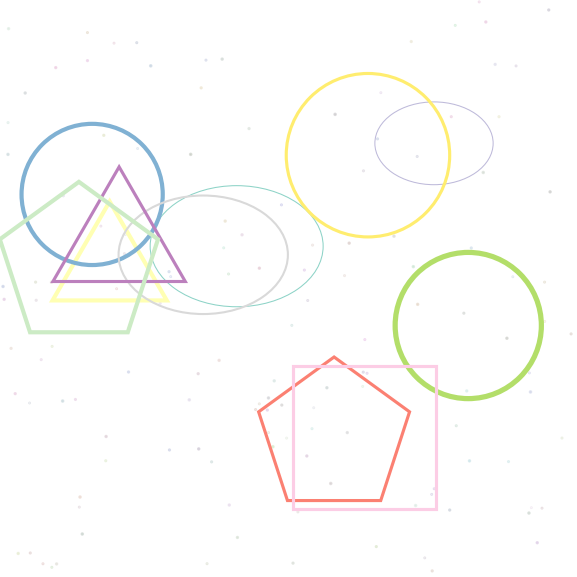[{"shape": "oval", "thickness": 0.5, "radius": 0.75, "center": [0.41, 0.573]}, {"shape": "triangle", "thickness": 2, "radius": 0.57, "center": [0.19, 0.536]}, {"shape": "oval", "thickness": 0.5, "radius": 0.51, "center": [0.752, 0.751]}, {"shape": "pentagon", "thickness": 1.5, "radius": 0.69, "center": [0.579, 0.244]}, {"shape": "circle", "thickness": 2, "radius": 0.61, "center": [0.16, 0.662]}, {"shape": "circle", "thickness": 2.5, "radius": 0.63, "center": [0.811, 0.435]}, {"shape": "square", "thickness": 1.5, "radius": 0.62, "center": [0.631, 0.241]}, {"shape": "oval", "thickness": 1, "radius": 0.73, "center": [0.352, 0.558]}, {"shape": "triangle", "thickness": 1.5, "radius": 0.66, "center": [0.206, 0.578]}, {"shape": "pentagon", "thickness": 2, "radius": 0.72, "center": [0.137, 0.54]}, {"shape": "circle", "thickness": 1.5, "radius": 0.71, "center": [0.637, 0.73]}]